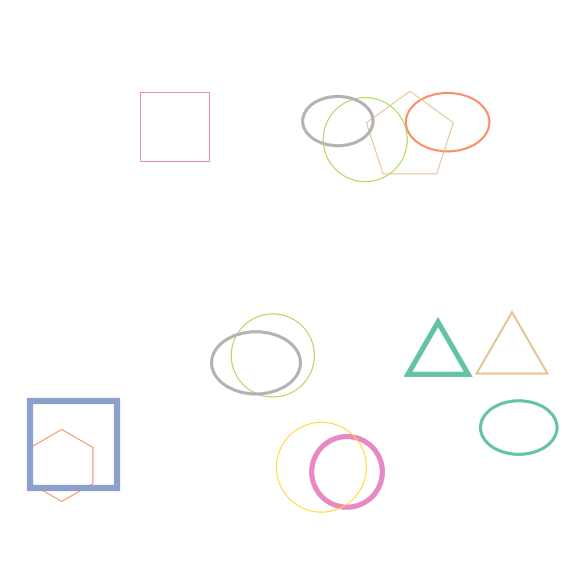[{"shape": "triangle", "thickness": 2.5, "radius": 0.3, "center": [0.759, 0.381]}, {"shape": "oval", "thickness": 1.5, "radius": 0.33, "center": [0.898, 0.259]}, {"shape": "oval", "thickness": 1, "radius": 0.36, "center": [0.775, 0.788]}, {"shape": "hexagon", "thickness": 0.5, "radius": 0.31, "center": [0.107, 0.193]}, {"shape": "square", "thickness": 3, "radius": 0.37, "center": [0.127, 0.23]}, {"shape": "square", "thickness": 0.5, "radius": 0.3, "center": [0.303, 0.78]}, {"shape": "circle", "thickness": 2.5, "radius": 0.31, "center": [0.601, 0.182]}, {"shape": "circle", "thickness": 0.5, "radius": 0.36, "center": [0.632, 0.757]}, {"shape": "circle", "thickness": 0.5, "radius": 0.36, "center": [0.472, 0.384]}, {"shape": "circle", "thickness": 0.5, "radius": 0.39, "center": [0.557, 0.19]}, {"shape": "pentagon", "thickness": 0.5, "radius": 0.4, "center": [0.71, 0.762]}, {"shape": "triangle", "thickness": 1, "radius": 0.35, "center": [0.887, 0.388]}, {"shape": "oval", "thickness": 1.5, "radius": 0.38, "center": [0.443, 0.371]}, {"shape": "oval", "thickness": 1.5, "radius": 0.3, "center": [0.585, 0.789]}]